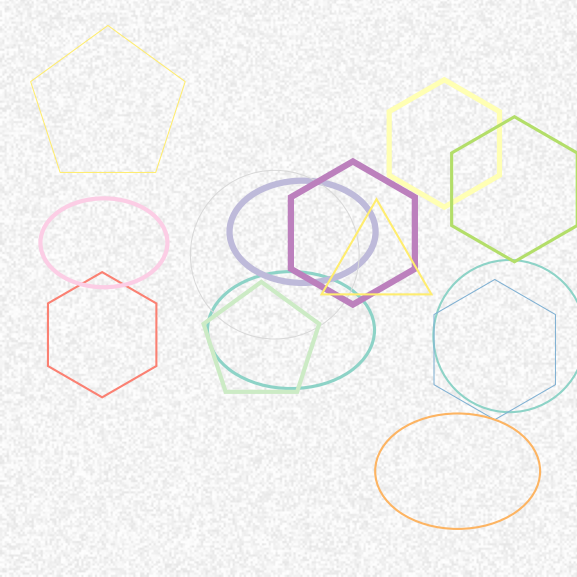[{"shape": "oval", "thickness": 1.5, "radius": 0.72, "center": [0.504, 0.428]}, {"shape": "circle", "thickness": 1, "radius": 0.66, "center": [0.882, 0.417]}, {"shape": "hexagon", "thickness": 2.5, "radius": 0.55, "center": [0.769, 0.751]}, {"shape": "oval", "thickness": 3, "radius": 0.63, "center": [0.524, 0.598]}, {"shape": "hexagon", "thickness": 1, "radius": 0.54, "center": [0.177, 0.42]}, {"shape": "hexagon", "thickness": 0.5, "radius": 0.61, "center": [0.857, 0.394]}, {"shape": "oval", "thickness": 1, "radius": 0.71, "center": [0.792, 0.183]}, {"shape": "hexagon", "thickness": 1.5, "radius": 0.63, "center": [0.891, 0.671]}, {"shape": "oval", "thickness": 2, "radius": 0.55, "center": [0.18, 0.579]}, {"shape": "circle", "thickness": 0.5, "radius": 0.73, "center": [0.476, 0.558]}, {"shape": "hexagon", "thickness": 3, "radius": 0.62, "center": [0.611, 0.596]}, {"shape": "pentagon", "thickness": 2, "radius": 0.53, "center": [0.453, 0.406]}, {"shape": "pentagon", "thickness": 0.5, "radius": 0.7, "center": [0.187, 0.814]}, {"shape": "triangle", "thickness": 1, "radius": 0.55, "center": [0.652, 0.544]}]